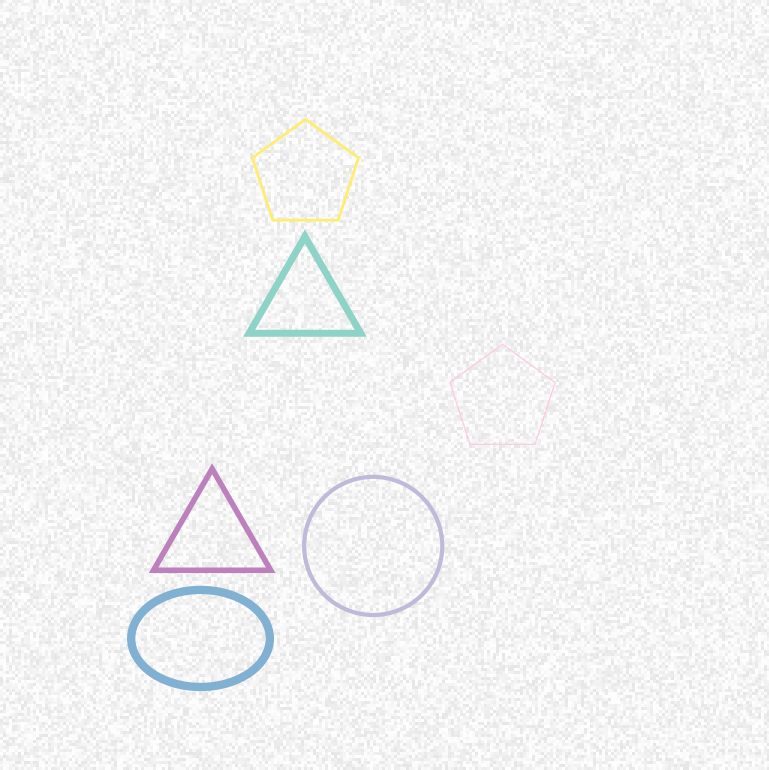[{"shape": "triangle", "thickness": 2.5, "radius": 0.42, "center": [0.396, 0.609]}, {"shape": "circle", "thickness": 1.5, "radius": 0.45, "center": [0.485, 0.291]}, {"shape": "oval", "thickness": 3, "radius": 0.45, "center": [0.26, 0.171]}, {"shape": "pentagon", "thickness": 0.5, "radius": 0.36, "center": [0.653, 0.481]}, {"shape": "triangle", "thickness": 2, "radius": 0.44, "center": [0.275, 0.303]}, {"shape": "pentagon", "thickness": 1, "radius": 0.36, "center": [0.397, 0.773]}]